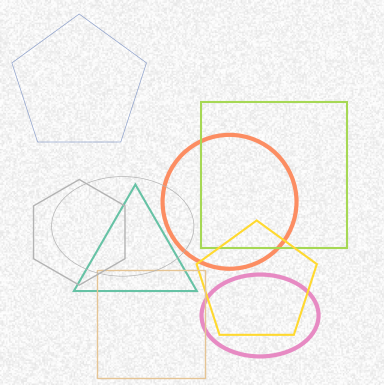[{"shape": "triangle", "thickness": 1.5, "radius": 0.92, "center": [0.352, 0.336]}, {"shape": "circle", "thickness": 3, "radius": 0.87, "center": [0.596, 0.476]}, {"shape": "pentagon", "thickness": 0.5, "radius": 0.92, "center": [0.206, 0.78]}, {"shape": "oval", "thickness": 3, "radius": 0.76, "center": [0.675, 0.181]}, {"shape": "square", "thickness": 1.5, "radius": 0.95, "center": [0.712, 0.545]}, {"shape": "pentagon", "thickness": 1.5, "radius": 0.82, "center": [0.667, 0.263]}, {"shape": "square", "thickness": 1, "radius": 0.7, "center": [0.393, 0.158]}, {"shape": "oval", "thickness": 0.5, "radius": 0.92, "center": [0.319, 0.412]}, {"shape": "hexagon", "thickness": 1, "radius": 0.69, "center": [0.206, 0.397]}]